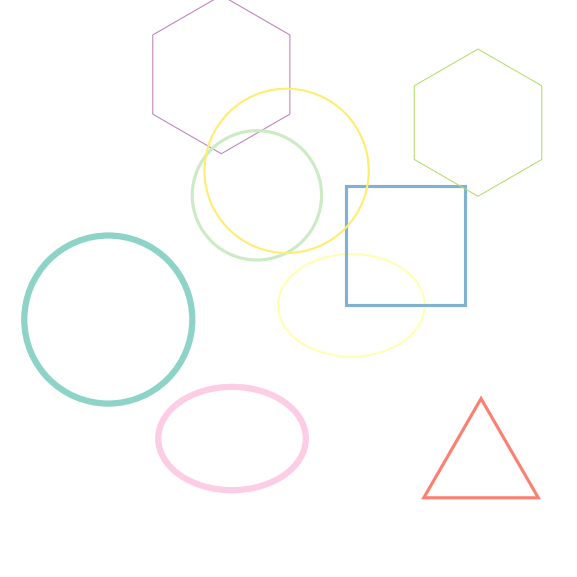[{"shape": "circle", "thickness": 3, "radius": 0.73, "center": [0.188, 0.446]}, {"shape": "oval", "thickness": 1, "radius": 0.63, "center": [0.608, 0.47]}, {"shape": "triangle", "thickness": 1.5, "radius": 0.57, "center": [0.833, 0.194]}, {"shape": "square", "thickness": 1.5, "radius": 0.51, "center": [0.702, 0.574]}, {"shape": "hexagon", "thickness": 0.5, "radius": 0.64, "center": [0.828, 0.787]}, {"shape": "oval", "thickness": 3, "radius": 0.64, "center": [0.402, 0.24]}, {"shape": "hexagon", "thickness": 0.5, "radius": 0.69, "center": [0.383, 0.87]}, {"shape": "circle", "thickness": 1.5, "radius": 0.56, "center": [0.445, 0.661]}, {"shape": "circle", "thickness": 1, "radius": 0.71, "center": [0.496, 0.703]}]